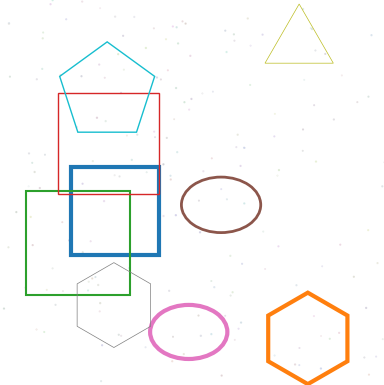[{"shape": "square", "thickness": 3, "radius": 0.57, "center": [0.3, 0.451]}, {"shape": "hexagon", "thickness": 3, "radius": 0.59, "center": [0.8, 0.121]}, {"shape": "square", "thickness": 1.5, "radius": 0.68, "center": [0.202, 0.368]}, {"shape": "square", "thickness": 1, "radius": 0.66, "center": [0.282, 0.627]}, {"shape": "oval", "thickness": 2, "radius": 0.52, "center": [0.574, 0.468]}, {"shape": "oval", "thickness": 3, "radius": 0.5, "center": [0.49, 0.138]}, {"shape": "hexagon", "thickness": 0.5, "radius": 0.55, "center": [0.296, 0.208]}, {"shape": "triangle", "thickness": 0.5, "radius": 0.51, "center": [0.777, 0.887]}, {"shape": "pentagon", "thickness": 1, "radius": 0.65, "center": [0.278, 0.762]}]